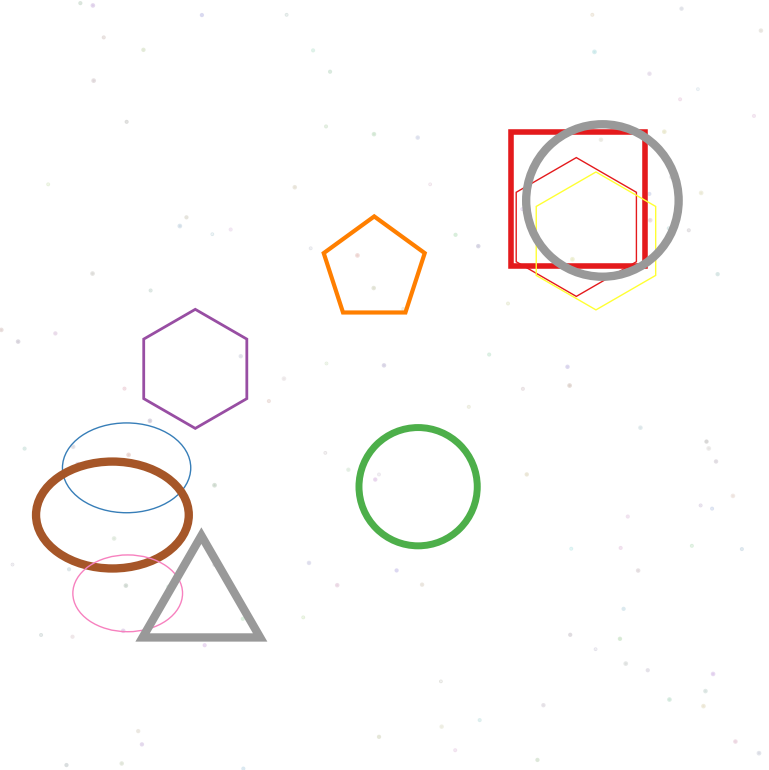[{"shape": "hexagon", "thickness": 0.5, "radius": 0.45, "center": [0.748, 0.705]}, {"shape": "square", "thickness": 2, "radius": 0.44, "center": [0.751, 0.742]}, {"shape": "oval", "thickness": 0.5, "radius": 0.42, "center": [0.164, 0.392]}, {"shape": "circle", "thickness": 2.5, "radius": 0.38, "center": [0.543, 0.368]}, {"shape": "hexagon", "thickness": 1, "radius": 0.39, "center": [0.254, 0.521]}, {"shape": "pentagon", "thickness": 1.5, "radius": 0.34, "center": [0.486, 0.65]}, {"shape": "hexagon", "thickness": 0.5, "radius": 0.45, "center": [0.774, 0.687]}, {"shape": "oval", "thickness": 3, "radius": 0.5, "center": [0.146, 0.331]}, {"shape": "oval", "thickness": 0.5, "radius": 0.36, "center": [0.166, 0.229]}, {"shape": "triangle", "thickness": 3, "radius": 0.44, "center": [0.262, 0.216]}, {"shape": "circle", "thickness": 3, "radius": 0.5, "center": [0.782, 0.74]}]